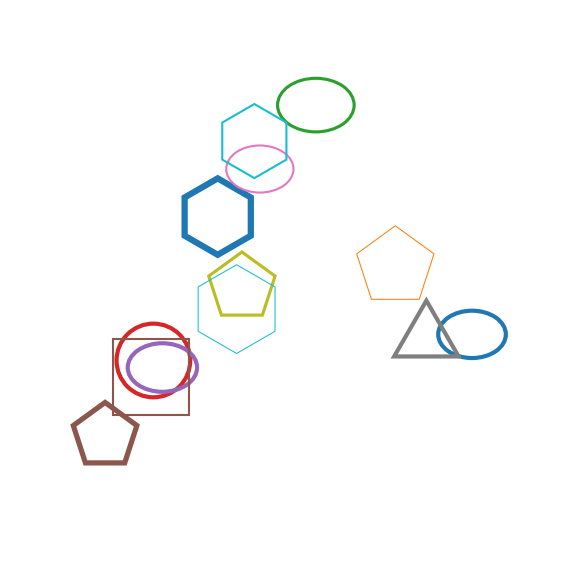[{"shape": "hexagon", "thickness": 3, "radius": 0.33, "center": [0.377, 0.624]}, {"shape": "oval", "thickness": 2, "radius": 0.29, "center": [0.817, 0.42]}, {"shape": "pentagon", "thickness": 0.5, "radius": 0.35, "center": [0.685, 0.538]}, {"shape": "oval", "thickness": 1.5, "radius": 0.33, "center": [0.547, 0.817]}, {"shape": "circle", "thickness": 2, "radius": 0.32, "center": [0.266, 0.375]}, {"shape": "oval", "thickness": 2, "radius": 0.3, "center": [0.281, 0.363]}, {"shape": "square", "thickness": 1, "radius": 0.33, "center": [0.261, 0.347]}, {"shape": "pentagon", "thickness": 2.5, "radius": 0.29, "center": [0.182, 0.244]}, {"shape": "oval", "thickness": 1, "radius": 0.29, "center": [0.45, 0.706]}, {"shape": "triangle", "thickness": 2, "radius": 0.32, "center": [0.738, 0.414]}, {"shape": "pentagon", "thickness": 1.5, "radius": 0.3, "center": [0.419, 0.502]}, {"shape": "hexagon", "thickness": 1, "radius": 0.32, "center": [0.44, 0.755]}, {"shape": "hexagon", "thickness": 0.5, "radius": 0.38, "center": [0.41, 0.464]}]